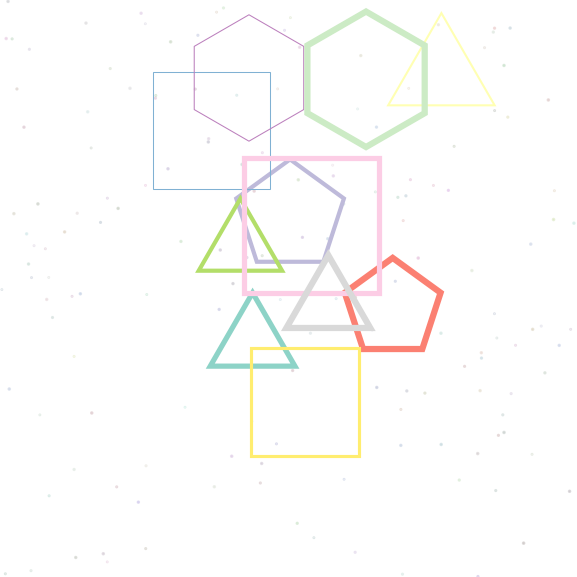[{"shape": "triangle", "thickness": 2.5, "radius": 0.42, "center": [0.437, 0.407]}, {"shape": "triangle", "thickness": 1, "radius": 0.53, "center": [0.764, 0.87]}, {"shape": "pentagon", "thickness": 2, "radius": 0.49, "center": [0.502, 0.625]}, {"shape": "pentagon", "thickness": 3, "radius": 0.44, "center": [0.68, 0.465]}, {"shape": "square", "thickness": 0.5, "radius": 0.51, "center": [0.366, 0.773]}, {"shape": "triangle", "thickness": 2, "radius": 0.42, "center": [0.416, 0.572]}, {"shape": "square", "thickness": 2.5, "radius": 0.58, "center": [0.539, 0.608]}, {"shape": "triangle", "thickness": 3, "radius": 0.42, "center": [0.569, 0.473]}, {"shape": "hexagon", "thickness": 0.5, "radius": 0.55, "center": [0.431, 0.864]}, {"shape": "hexagon", "thickness": 3, "radius": 0.59, "center": [0.634, 0.862]}, {"shape": "square", "thickness": 1.5, "radius": 0.47, "center": [0.528, 0.303]}]